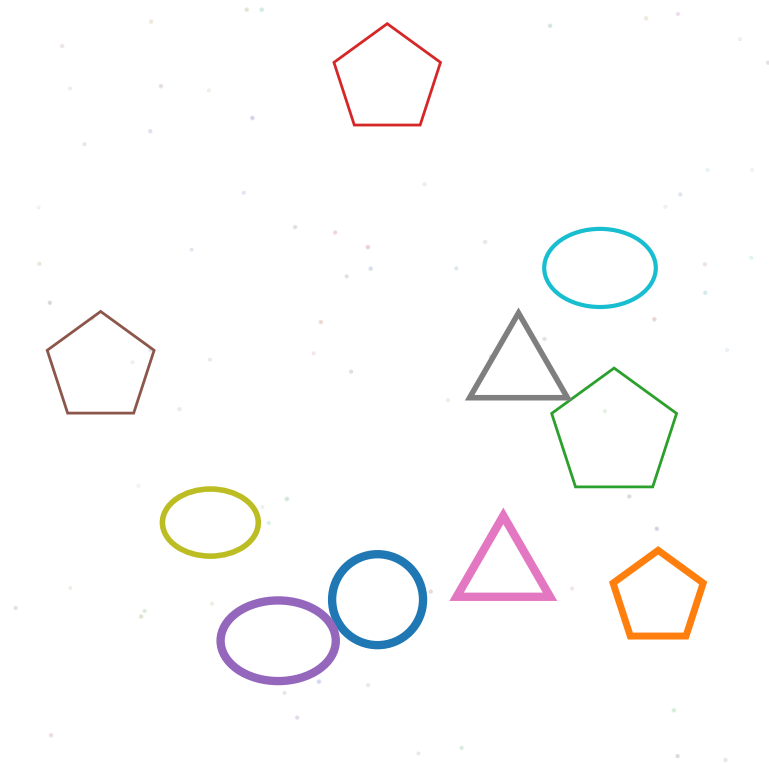[{"shape": "circle", "thickness": 3, "radius": 0.3, "center": [0.49, 0.221]}, {"shape": "pentagon", "thickness": 2.5, "radius": 0.31, "center": [0.855, 0.224]}, {"shape": "pentagon", "thickness": 1, "radius": 0.43, "center": [0.798, 0.437]}, {"shape": "pentagon", "thickness": 1, "radius": 0.36, "center": [0.503, 0.896]}, {"shape": "oval", "thickness": 3, "radius": 0.37, "center": [0.361, 0.168]}, {"shape": "pentagon", "thickness": 1, "radius": 0.36, "center": [0.131, 0.523]}, {"shape": "triangle", "thickness": 3, "radius": 0.35, "center": [0.654, 0.26]}, {"shape": "triangle", "thickness": 2, "radius": 0.37, "center": [0.673, 0.52]}, {"shape": "oval", "thickness": 2, "radius": 0.31, "center": [0.273, 0.321]}, {"shape": "oval", "thickness": 1.5, "radius": 0.36, "center": [0.779, 0.652]}]